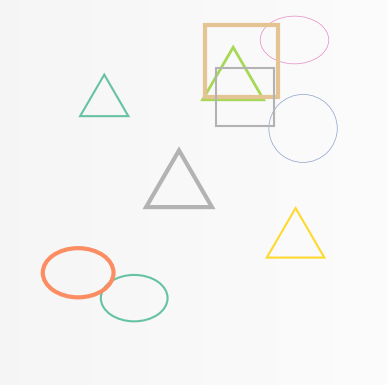[{"shape": "oval", "thickness": 1.5, "radius": 0.43, "center": [0.346, 0.226]}, {"shape": "triangle", "thickness": 1.5, "radius": 0.36, "center": [0.269, 0.734]}, {"shape": "oval", "thickness": 3, "radius": 0.46, "center": [0.202, 0.292]}, {"shape": "circle", "thickness": 0.5, "radius": 0.44, "center": [0.782, 0.666]}, {"shape": "oval", "thickness": 0.5, "radius": 0.44, "center": [0.76, 0.896]}, {"shape": "triangle", "thickness": 2, "radius": 0.45, "center": [0.602, 0.786]}, {"shape": "triangle", "thickness": 1.5, "radius": 0.43, "center": [0.763, 0.374]}, {"shape": "square", "thickness": 3, "radius": 0.47, "center": [0.623, 0.841]}, {"shape": "triangle", "thickness": 3, "radius": 0.49, "center": [0.462, 0.511]}, {"shape": "square", "thickness": 1.5, "radius": 0.38, "center": [0.633, 0.749]}]